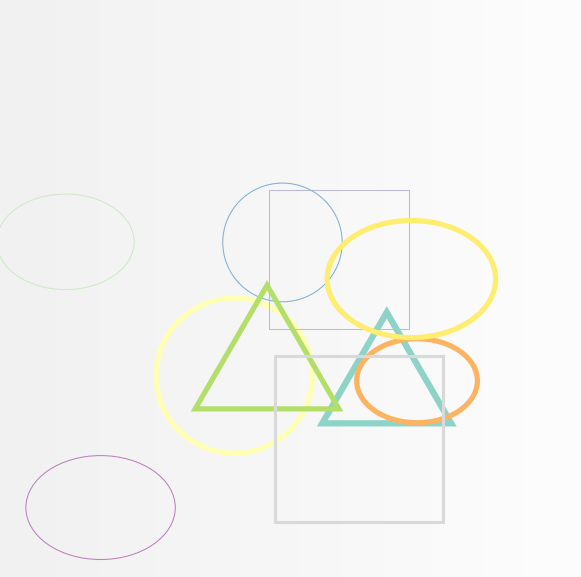[{"shape": "triangle", "thickness": 3, "radius": 0.64, "center": [0.665, 0.33]}, {"shape": "circle", "thickness": 2.5, "radius": 0.67, "center": [0.403, 0.349]}, {"shape": "square", "thickness": 0.5, "radius": 0.6, "center": [0.583, 0.55]}, {"shape": "circle", "thickness": 0.5, "radius": 0.51, "center": [0.486, 0.579]}, {"shape": "oval", "thickness": 2.5, "radius": 0.52, "center": [0.717, 0.34]}, {"shape": "triangle", "thickness": 2.5, "radius": 0.71, "center": [0.459, 0.362]}, {"shape": "square", "thickness": 1.5, "radius": 0.72, "center": [0.618, 0.239]}, {"shape": "oval", "thickness": 0.5, "radius": 0.64, "center": [0.173, 0.12]}, {"shape": "oval", "thickness": 0.5, "radius": 0.59, "center": [0.113, 0.58]}, {"shape": "oval", "thickness": 2.5, "radius": 0.72, "center": [0.708, 0.516]}]